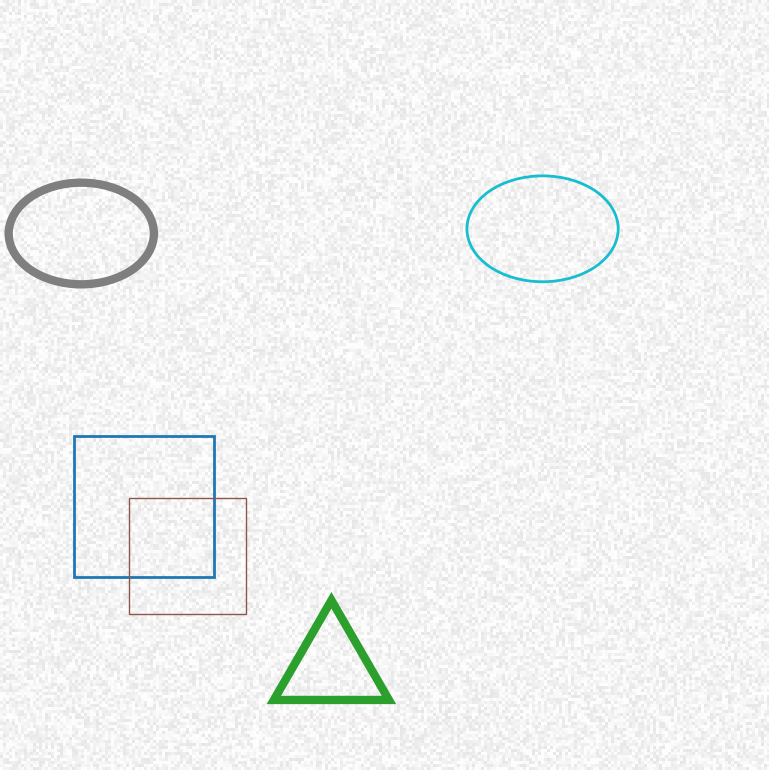[{"shape": "square", "thickness": 1, "radius": 0.46, "center": [0.187, 0.342]}, {"shape": "triangle", "thickness": 3, "radius": 0.43, "center": [0.43, 0.134]}, {"shape": "square", "thickness": 0.5, "radius": 0.38, "center": [0.243, 0.278]}, {"shape": "oval", "thickness": 3, "radius": 0.47, "center": [0.106, 0.697]}, {"shape": "oval", "thickness": 1, "radius": 0.49, "center": [0.705, 0.703]}]